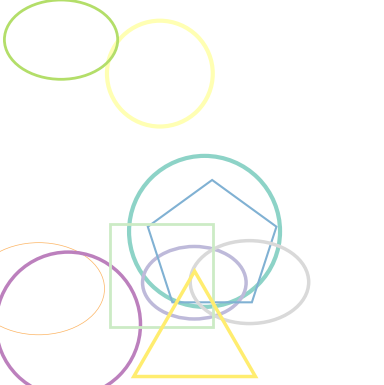[{"shape": "circle", "thickness": 3, "radius": 0.98, "center": [0.531, 0.399]}, {"shape": "circle", "thickness": 3, "radius": 0.69, "center": [0.415, 0.809]}, {"shape": "oval", "thickness": 2.5, "radius": 0.67, "center": [0.505, 0.266]}, {"shape": "pentagon", "thickness": 1.5, "radius": 0.88, "center": [0.551, 0.357]}, {"shape": "oval", "thickness": 0.5, "radius": 0.85, "center": [0.101, 0.25]}, {"shape": "oval", "thickness": 2, "radius": 0.74, "center": [0.159, 0.897]}, {"shape": "oval", "thickness": 2.5, "radius": 0.77, "center": [0.648, 0.267]}, {"shape": "circle", "thickness": 2.5, "radius": 0.94, "center": [0.177, 0.158]}, {"shape": "square", "thickness": 2, "radius": 0.67, "center": [0.419, 0.284]}, {"shape": "triangle", "thickness": 2.5, "radius": 0.91, "center": [0.505, 0.113]}]